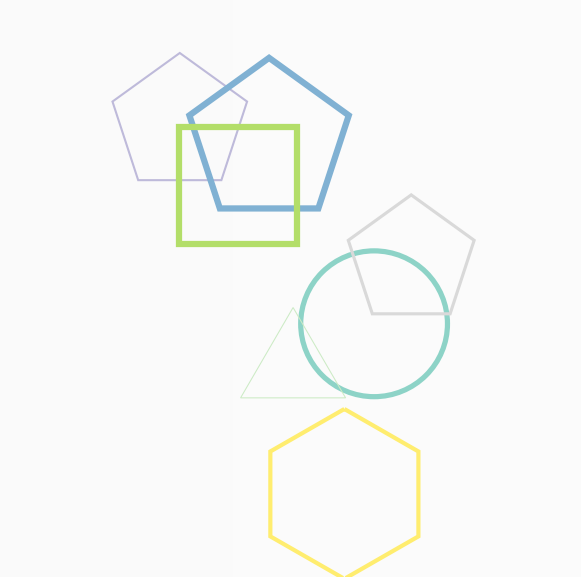[{"shape": "circle", "thickness": 2.5, "radius": 0.63, "center": [0.644, 0.438]}, {"shape": "pentagon", "thickness": 1, "radius": 0.61, "center": [0.309, 0.786]}, {"shape": "pentagon", "thickness": 3, "radius": 0.72, "center": [0.463, 0.755]}, {"shape": "square", "thickness": 3, "radius": 0.51, "center": [0.41, 0.678]}, {"shape": "pentagon", "thickness": 1.5, "radius": 0.57, "center": [0.707, 0.548]}, {"shape": "triangle", "thickness": 0.5, "radius": 0.52, "center": [0.504, 0.362]}, {"shape": "hexagon", "thickness": 2, "radius": 0.74, "center": [0.592, 0.144]}]